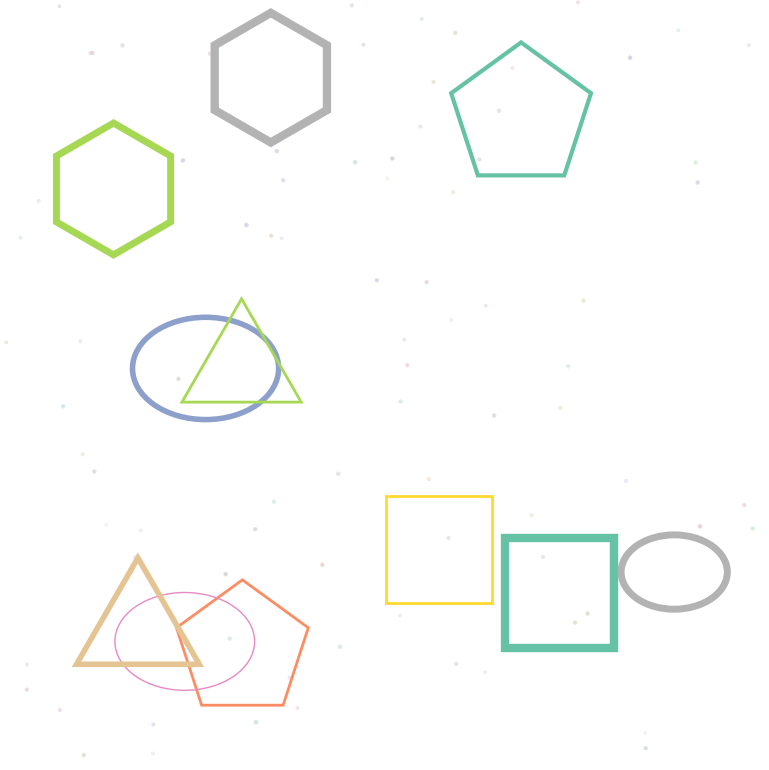[{"shape": "square", "thickness": 3, "radius": 0.35, "center": [0.727, 0.23]}, {"shape": "pentagon", "thickness": 1.5, "radius": 0.48, "center": [0.677, 0.849]}, {"shape": "pentagon", "thickness": 1, "radius": 0.45, "center": [0.315, 0.157]}, {"shape": "oval", "thickness": 2, "radius": 0.47, "center": [0.267, 0.522]}, {"shape": "oval", "thickness": 0.5, "radius": 0.45, "center": [0.24, 0.167]}, {"shape": "triangle", "thickness": 1, "radius": 0.45, "center": [0.314, 0.522]}, {"shape": "hexagon", "thickness": 2.5, "radius": 0.43, "center": [0.147, 0.755]}, {"shape": "square", "thickness": 1, "radius": 0.35, "center": [0.57, 0.286]}, {"shape": "triangle", "thickness": 2, "radius": 0.46, "center": [0.179, 0.183]}, {"shape": "hexagon", "thickness": 3, "radius": 0.42, "center": [0.352, 0.899]}, {"shape": "oval", "thickness": 2.5, "radius": 0.34, "center": [0.876, 0.257]}]